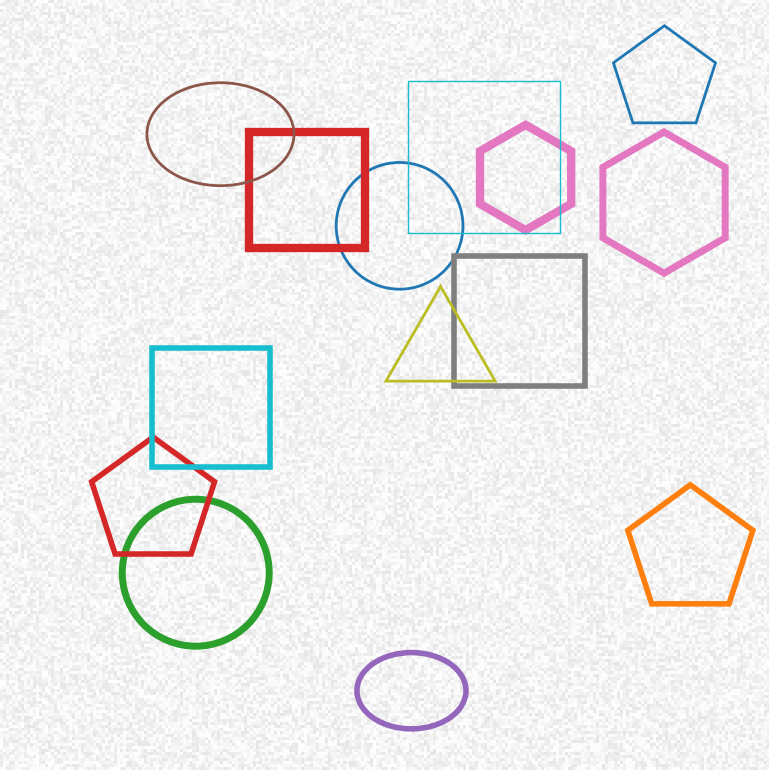[{"shape": "circle", "thickness": 1, "radius": 0.41, "center": [0.519, 0.707]}, {"shape": "pentagon", "thickness": 1, "radius": 0.35, "center": [0.863, 0.897]}, {"shape": "pentagon", "thickness": 2, "radius": 0.43, "center": [0.897, 0.285]}, {"shape": "circle", "thickness": 2.5, "radius": 0.48, "center": [0.254, 0.256]}, {"shape": "pentagon", "thickness": 2, "radius": 0.42, "center": [0.199, 0.348]}, {"shape": "square", "thickness": 3, "radius": 0.38, "center": [0.399, 0.753]}, {"shape": "oval", "thickness": 2, "radius": 0.35, "center": [0.534, 0.103]}, {"shape": "oval", "thickness": 1, "radius": 0.48, "center": [0.286, 0.826]}, {"shape": "hexagon", "thickness": 2.5, "radius": 0.46, "center": [0.862, 0.737]}, {"shape": "hexagon", "thickness": 3, "radius": 0.34, "center": [0.683, 0.769]}, {"shape": "square", "thickness": 2, "radius": 0.42, "center": [0.675, 0.583]}, {"shape": "triangle", "thickness": 1, "radius": 0.41, "center": [0.572, 0.546]}, {"shape": "square", "thickness": 2, "radius": 0.38, "center": [0.274, 0.471]}, {"shape": "square", "thickness": 0.5, "radius": 0.49, "center": [0.629, 0.796]}]